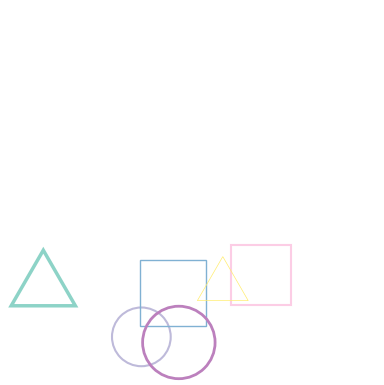[{"shape": "triangle", "thickness": 2.5, "radius": 0.48, "center": [0.112, 0.254]}, {"shape": "circle", "thickness": 1.5, "radius": 0.38, "center": [0.367, 0.125]}, {"shape": "square", "thickness": 1, "radius": 0.43, "center": [0.449, 0.239]}, {"shape": "square", "thickness": 1.5, "radius": 0.39, "center": [0.679, 0.285]}, {"shape": "circle", "thickness": 2, "radius": 0.47, "center": [0.465, 0.111]}, {"shape": "triangle", "thickness": 0.5, "radius": 0.38, "center": [0.579, 0.257]}]